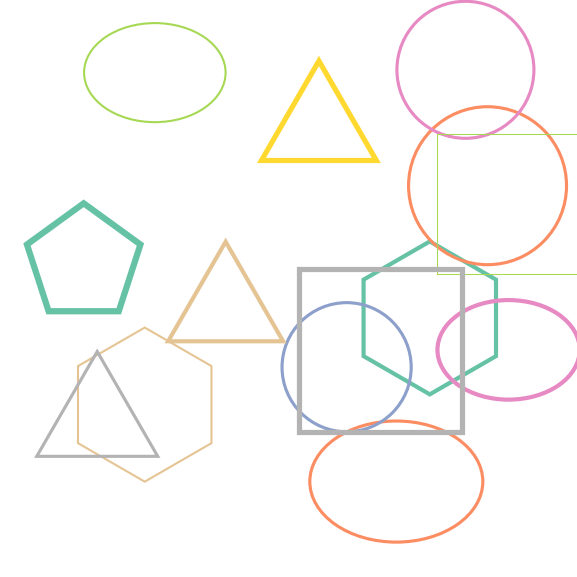[{"shape": "hexagon", "thickness": 2, "radius": 0.66, "center": [0.744, 0.449]}, {"shape": "pentagon", "thickness": 3, "radius": 0.52, "center": [0.145, 0.544]}, {"shape": "circle", "thickness": 1.5, "radius": 0.68, "center": [0.844, 0.678]}, {"shape": "oval", "thickness": 1.5, "radius": 0.75, "center": [0.686, 0.165]}, {"shape": "circle", "thickness": 1.5, "radius": 0.56, "center": [0.6, 0.363]}, {"shape": "oval", "thickness": 2, "radius": 0.62, "center": [0.881, 0.393]}, {"shape": "circle", "thickness": 1.5, "radius": 0.59, "center": [0.806, 0.878]}, {"shape": "square", "thickness": 0.5, "radius": 0.61, "center": [0.879, 0.646]}, {"shape": "oval", "thickness": 1, "radius": 0.61, "center": [0.268, 0.873]}, {"shape": "triangle", "thickness": 2.5, "radius": 0.57, "center": [0.552, 0.779]}, {"shape": "triangle", "thickness": 2, "radius": 0.57, "center": [0.391, 0.466]}, {"shape": "hexagon", "thickness": 1, "radius": 0.67, "center": [0.251, 0.299]}, {"shape": "triangle", "thickness": 1.5, "radius": 0.6, "center": [0.168, 0.269]}, {"shape": "square", "thickness": 2.5, "radius": 0.71, "center": [0.659, 0.392]}]